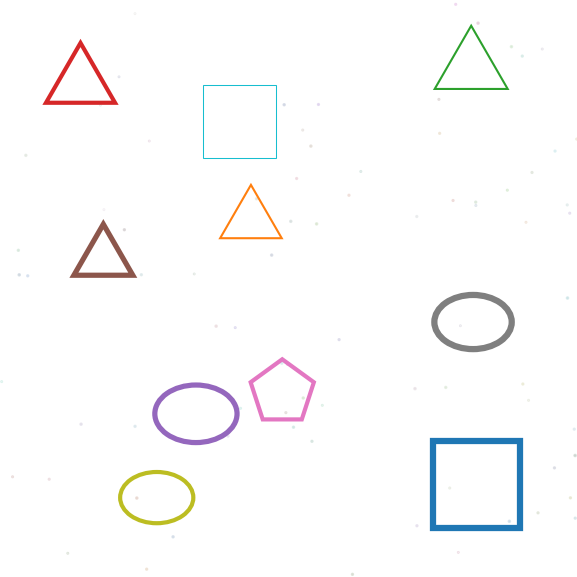[{"shape": "square", "thickness": 3, "radius": 0.38, "center": [0.825, 0.16]}, {"shape": "triangle", "thickness": 1, "radius": 0.31, "center": [0.435, 0.617]}, {"shape": "triangle", "thickness": 1, "radius": 0.36, "center": [0.816, 0.882]}, {"shape": "triangle", "thickness": 2, "radius": 0.35, "center": [0.139, 0.856]}, {"shape": "oval", "thickness": 2.5, "radius": 0.36, "center": [0.339, 0.283]}, {"shape": "triangle", "thickness": 2.5, "radius": 0.29, "center": [0.179, 0.552]}, {"shape": "pentagon", "thickness": 2, "radius": 0.29, "center": [0.489, 0.319]}, {"shape": "oval", "thickness": 3, "radius": 0.33, "center": [0.819, 0.442]}, {"shape": "oval", "thickness": 2, "radius": 0.32, "center": [0.271, 0.137]}, {"shape": "square", "thickness": 0.5, "radius": 0.31, "center": [0.415, 0.788]}]